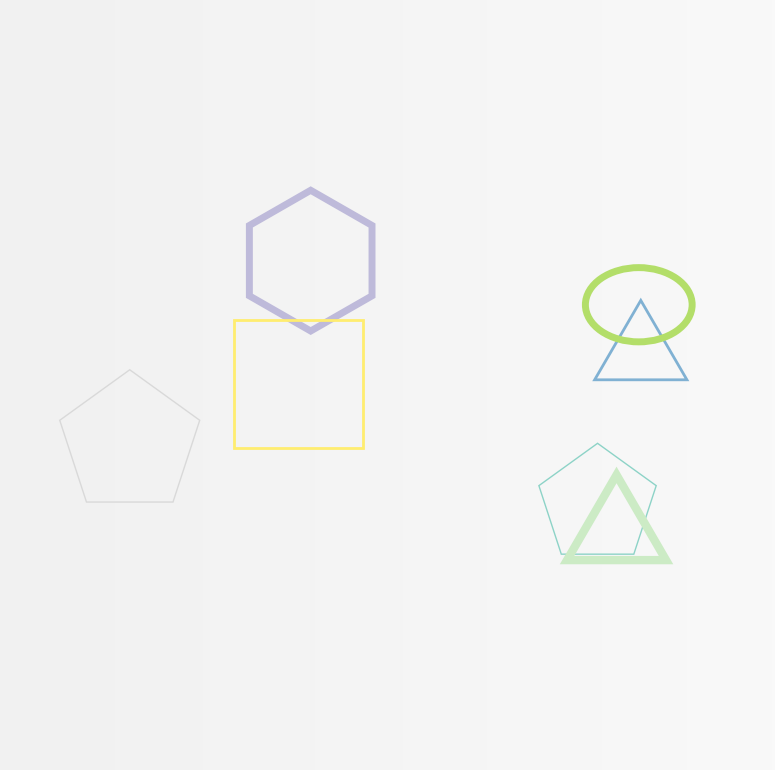[{"shape": "pentagon", "thickness": 0.5, "radius": 0.4, "center": [0.771, 0.345]}, {"shape": "hexagon", "thickness": 2.5, "radius": 0.46, "center": [0.401, 0.661]}, {"shape": "triangle", "thickness": 1, "radius": 0.34, "center": [0.827, 0.541]}, {"shape": "oval", "thickness": 2.5, "radius": 0.34, "center": [0.824, 0.604]}, {"shape": "pentagon", "thickness": 0.5, "radius": 0.47, "center": [0.167, 0.425]}, {"shape": "triangle", "thickness": 3, "radius": 0.37, "center": [0.796, 0.309]}, {"shape": "square", "thickness": 1, "radius": 0.42, "center": [0.385, 0.501]}]